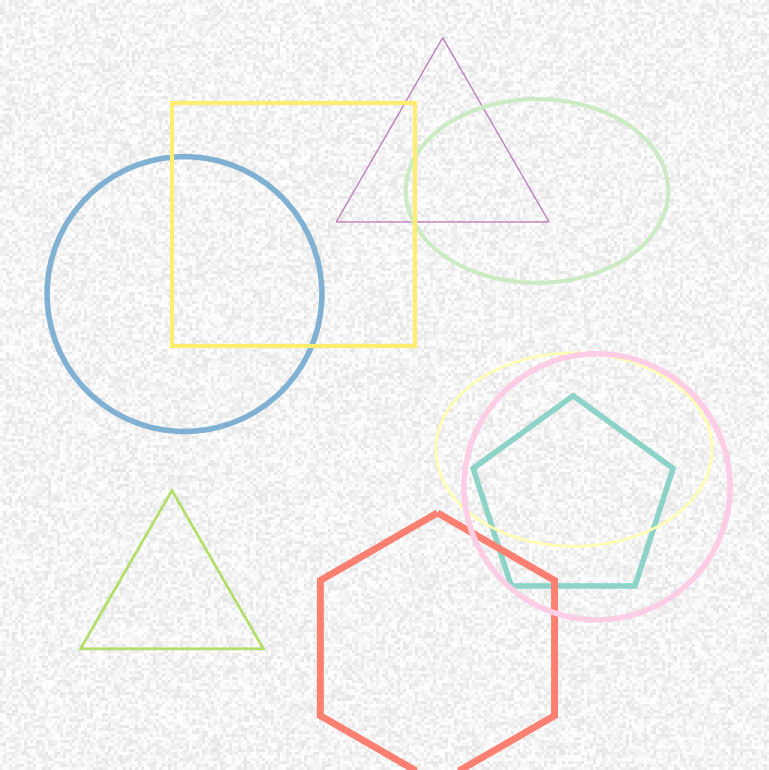[{"shape": "pentagon", "thickness": 2, "radius": 0.68, "center": [0.744, 0.349]}, {"shape": "oval", "thickness": 1, "radius": 0.9, "center": [0.745, 0.416]}, {"shape": "hexagon", "thickness": 2.5, "radius": 0.88, "center": [0.568, 0.158]}, {"shape": "circle", "thickness": 2, "radius": 0.89, "center": [0.24, 0.618]}, {"shape": "triangle", "thickness": 1, "radius": 0.69, "center": [0.223, 0.226]}, {"shape": "circle", "thickness": 2, "radius": 0.86, "center": [0.775, 0.368]}, {"shape": "triangle", "thickness": 0.5, "radius": 0.8, "center": [0.575, 0.792]}, {"shape": "oval", "thickness": 1.5, "radius": 0.85, "center": [0.697, 0.752]}, {"shape": "square", "thickness": 1.5, "radius": 0.79, "center": [0.381, 0.709]}]